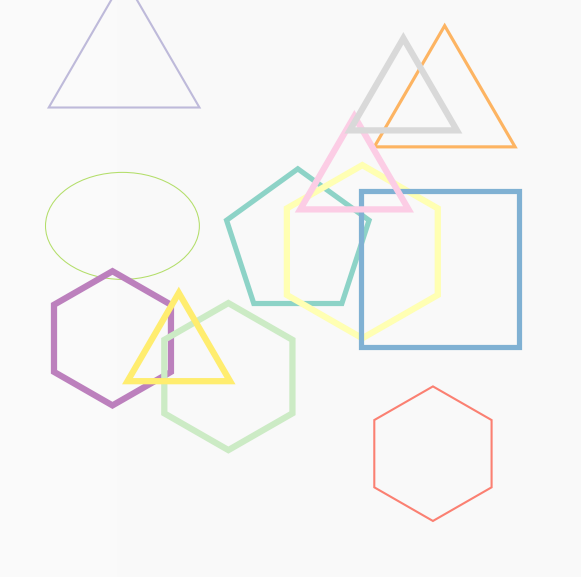[{"shape": "pentagon", "thickness": 2.5, "radius": 0.64, "center": [0.512, 0.578]}, {"shape": "hexagon", "thickness": 3, "radius": 0.75, "center": [0.623, 0.563]}, {"shape": "triangle", "thickness": 1, "radius": 0.75, "center": [0.213, 0.888]}, {"shape": "hexagon", "thickness": 1, "radius": 0.58, "center": [0.745, 0.214]}, {"shape": "square", "thickness": 2.5, "radius": 0.68, "center": [0.757, 0.533]}, {"shape": "triangle", "thickness": 1.5, "radius": 0.7, "center": [0.765, 0.815]}, {"shape": "oval", "thickness": 0.5, "radius": 0.66, "center": [0.211, 0.608]}, {"shape": "triangle", "thickness": 3, "radius": 0.54, "center": [0.61, 0.69]}, {"shape": "triangle", "thickness": 3, "radius": 0.53, "center": [0.694, 0.827]}, {"shape": "hexagon", "thickness": 3, "radius": 0.58, "center": [0.194, 0.413]}, {"shape": "hexagon", "thickness": 3, "radius": 0.64, "center": [0.393, 0.347]}, {"shape": "triangle", "thickness": 3, "radius": 0.51, "center": [0.308, 0.39]}]